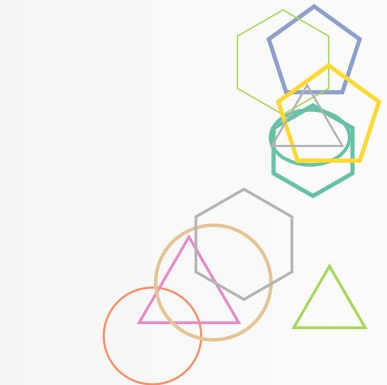[{"shape": "hexagon", "thickness": 3, "radius": 0.59, "center": [0.808, 0.609]}, {"shape": "oval", "thickness": 2.5, "radius": 0.51, "center": [0.8, 0.643]}, {"shape": "circle", "thickness": 1.5, "radius": 0.63, "center": [0.394, 0.127]}, {"shape": "pentagon", "thickness": 3, "radius": 0.62, "center": [0.811, 0.86]}, {"shape": "triangle", "thickness": 2, "radius": 0.74, "center": [0.488, 0.236]}, {"shape": "triangle", "thickness": 2, "radius": 0.53, "center": [0.85, 0.202]}, {"shape": "hexagon", "thickness": 1, "radius": 0.68, "center": [0.73, 0.838]}, {"shape": "pentagon", "thickness": 3, "radius": 0.68, "center": [0.848, 0.693]}, {"shape": "circle", "thickness": 2.5, "radius": 0.74, "center": [0.551, 0.266]}, {"shape": "hexagon", "thickness": 2, "radius": 0.72, "center": [0.629, 0.365]}, {"shape": "triangle", "thickness": 1.5, "radius": 0.53, "center": [0.793, 0.673]}]